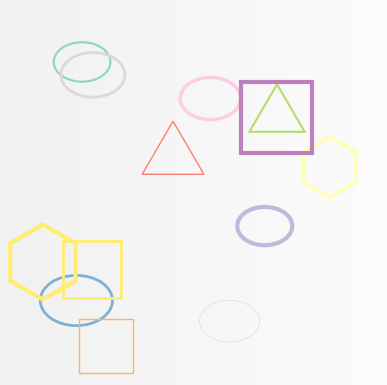[{"shape": "oval", "thickness": 1.5, "radius": 0.37, "center": [0.212, 0.839]}, {"shape": "hexagon", "thickness": 2.5, "radius": 0.39, "center": [0.851, 0.566]}, {"shape": "oval", "thickness": 3, "radius": 0.36, "center": [0.683, 0.413]}, {"shape": "triangle", "thickness": 1, "radius": 0.46, "center": [0.447, 0.593]}, {"shape": "oval", "thickness": 2, "radius": 0.47, "center": [0.197, 0.219]}, {"shape": "square", "thickness": 1, "radius": 0.35, "center": [0.273, 0.102]}, {"shape": "triangle", "thickness": 1.5, "radius": 0.41, "center": [0.715, 0.699]}, {"shape": "oval", "thickness": 2.5, "radius": 0.39, "center": [0.543, 0.744]}, {"shape": "oval", "thickness": 2, "radius": 0.41, "center": [0.24, 0.806]}, {"shape": "square", "thickness": 3, "radius": 0.46, "center": [0.713, 0.694]}, {"shape": "oval", "thickness": 0.5, "radius": 0.39, "center": [0.592, 0.166]}, {"shape": "hexagon", "thickness": 3, "radius": 0.49, "center": [0.111, 0.319]}, {"shape": "square", "thickness": 2, "radius": 0.37, "center": [0.237, 0.3]}]